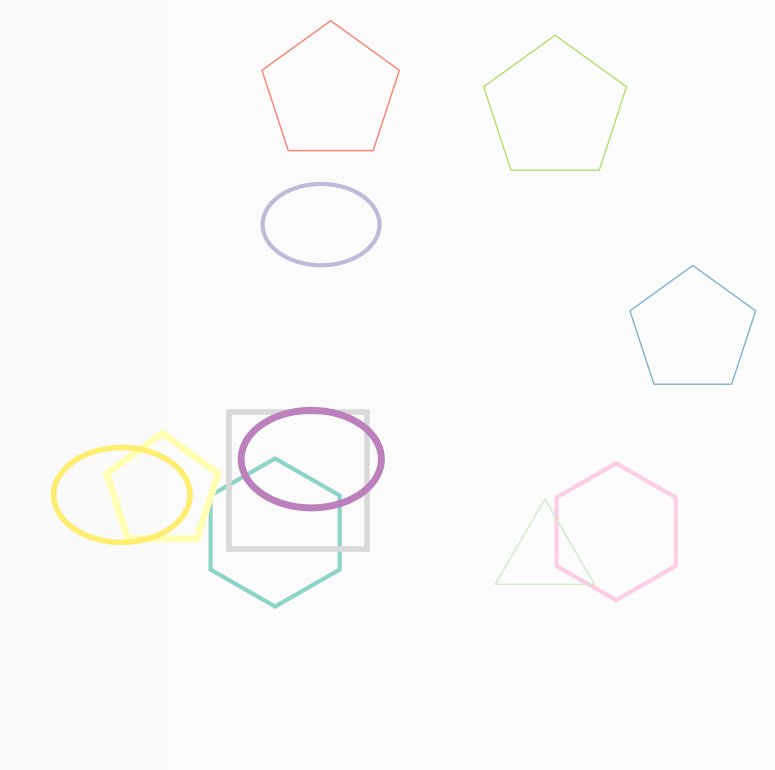[{"shape": "hexagon", "thickness": 1.5, "radius": 0.48, "center": [0.355, 0.308]}, {"shape": "pentagon", "thickness": 2.5, "radius": 0.38, "center": [0.21, 0.362]}, {"shape": "oval", "thickness": 1.5, "radius": 0.38, "center": [0.414, 0.708]}, {"shape": "pentagon", "thickness": 0.5, "radius": 0.47, "center": [0.427, 0.88]}, {"shape": "pentagon", "thickness": 0.5, "radius": 0.43, "center": [0.894, 0.57]}, {"shape": "pentagon", "thickness": 0.5, "radius": 0.48, "center": [0.716, 0.857]}, {"shape": "hexagon", "thickness": 1.5, "radius": 0.44, "center": [0.795, 0.309]}, {"shape": "square", "thickness": 2, "radius": 0.45, "center": [0.384, 0.376]}, {"shape": "oval", "thickness": 2.5, "radius": 0.45, "center": [0.402, 0.404]}, {"shape": "triangle", "thickness": 0.5, "radius": 0.37, "center": [0.703, 0.278]}, {"shape": "oval", "thickness": 2, "radius": 0.44, "center": [0.157, 0.357]}]